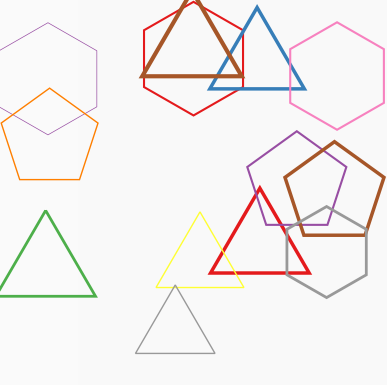[{"shape": "hexagon", "thickness": 1.5, "radius": 0.74, "center": [0.499, 0.848]}, {"shape": "triangle", "thickness": 2.5, "radius": 0.73, "center": [0.671, 0.364]}, {"shape": "triangle", "thickness": 2.5, "radius": 0.7, "center": [0.663, 0.84]}, {"shape": "triangle", "thickness": 2, "radius": 0.74, "center": [0.118, 0.305]}, {"shape": "hexagon", "thickness": 0.5, "radius": 0.73, "center": [0.124, 0.795]}, {"shape": "pentagon", "thickness": 1.5, "radius": 0.67, "center": [0.766, 0.525]}, {"shape": "pentagon", "thickness": 1, "radius": 0.66, "center": [0.128, 0.64]}, {"shape": "triangle", "thickness": 1, "radius": 0.65, "center": [0.516, 0.319]}, {"shape": "triangle", "thickness": 3, "radius": 0.74, "center": [0.495, 0.876]}, {"shape": "pentagon", "thickness": 2.5, "radius": 0.67, "center": [0.863, 0.498]}, {"shape": "hexagon", "thickness": 1.5, "radius": 0.7, "center": [0.87, 0.803]}, {"shape": "triangle", "thickness": 1, "radius": 0.59, "center": [0.452, 0.141]}, {"shape": "hexagon", "thickness": 2, "radius": 0.59, "center": [0.843, 0.345]}]